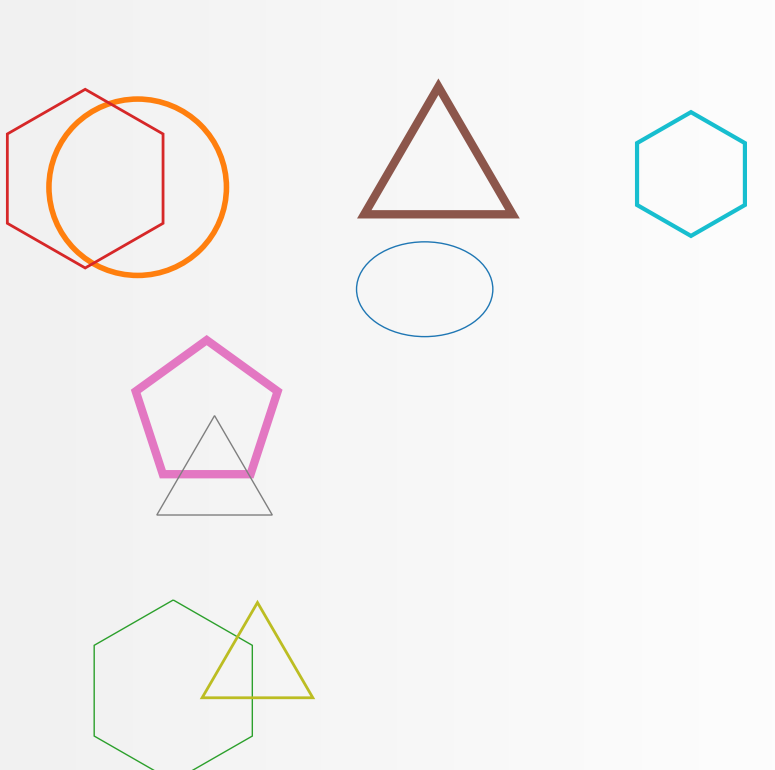[{"shape": "oval", "thickness": 0.5, "radius": 0.44, "center": [0.548, 0.624]}, {"shape": "circle", "thickness": 2, "radius": 0.57, "center": [0.178, 0.757]}, {"shape": "hexagon", "thickness": 0.5, "radius": 0.59, "center": [0.224, 0.103]}, {"shape": "hexagon", "thickness": 1, "radius": 0.58, "center": [0.11, 0.768]}, {"shape": "triangle", "thickness": 3, "radius": 0.55, "center": [0.566, 0.777]}, {"shape": "pentagon", "thickness": 3, "radius": 0.48, "center": [0.267, 0.462]}, {"shape": "triangle", "thickness": 0.5, "radius": 0.43, "center": [0.277, 0.374]}, {"shape": "triangle", "thickness": 1, "radius": 0.41, "center": [0.332, 0.135]}, {"shape": "hexagon", "thickness": 1.5, "radius": 0.4, "center": [0.892, 0.774]}]